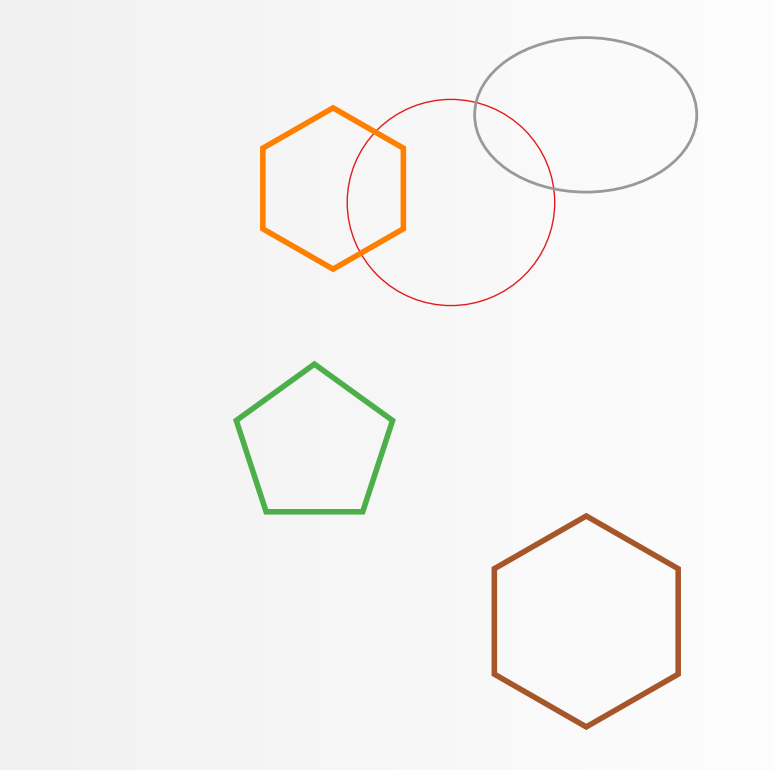[{"shape": "circle", "thickness": 0.5, "radius": 0.67, "center": [0.582, 0.737]}, {"shape": "pentagon", "thickness": 2, "radius": 0.53, "center": [0.406, 0.421]}, {"shape": "hexagon", "thickness": 2, "radius": 0.52, "center": [0.43, 0.755]}, {"shape": "hexagon", "thickness": 2, "radius": 0.68, "center": [0.756, 0.193]}, {"shape": "oval", "thickness": 1, "radius": 0.72, "center": [0.756, 0.851]}]